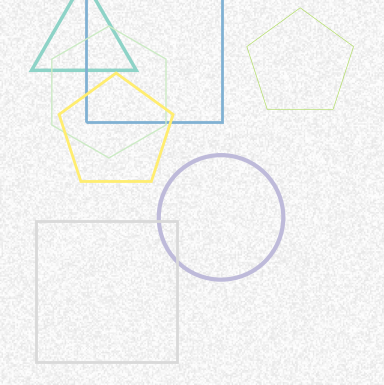[{"shape": "triangle", "thickness": 2.5, "radius": 0.78, "center": [0.218, 0.896]}, {"shape": "circle", "thickness": 3, "radius": 0.81, "center": [0.574, 0.435]}, {"shape": "square", "thickness": 2, "radius": 0.89, "center": [0.4, 0.86]}, {"shape": "pentagon", "thickness": 0.5, "radius": 0.73, "center": [0.78, 0.834]}, {"shape": "square", "thickness": 2, "radius": 0.92, "center": [0.277, 0.244]}, {"shape": "hexagon", "thickness": 1, "radius": 0.86, "center": [0.283, 0.761]}, {"shape": "pentagon", "thickness": 2, "radius": 0.78, "center": [0.302, 0.655]}]